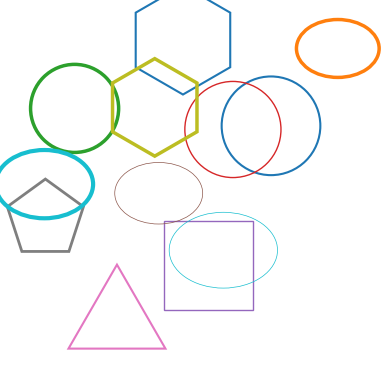[{"shape": "circle", "thickness": 1.5, "radius": 0.64, "center": [0.704, 0.673]}, {"shape": "hexagon", "thickness": 1.5, "radius": 0.71, "center": [0.475, 0.896]}, {"shape": "oval", "thickness": 2.5, "radius": 0.54, "center": [0.877, 0.874]}, {"shape": "circle", "thickness": 2.5, "radius": 0.57, "center": [0.194, 0.718]}, {"shape": "circle", "thickness": 1, "radius": 0.62, "center": [0.605, 0.664]}, {"shape": "square", "thickness": 1, "radius": 0.58, "center": [0.542, 0.309]}, {"shape": "oval", "thickness": 0.5, "radius": 0.57, "center": [0.412, 0.498]}, {"shape": "triangle", "thickness": 1.5, "radius": 0.73, "center": [0.304, 0.167]}, {"shape": "pentagon", "thickness": 2, "radius": 0.52, "center": [0.118, 0.431]}, {"shape": "hexagon", "thickness": 2.5, "radius": 0.63, "center": [0.402, 0.721]}, {"shape": "oval", "thickness": 3, "radius": 0.63, "center": [0.115, 0.522]}, {"shape": "oval", "thickness": 0.5, "radius": 0.7, "center": [0.58, 0.35]}]